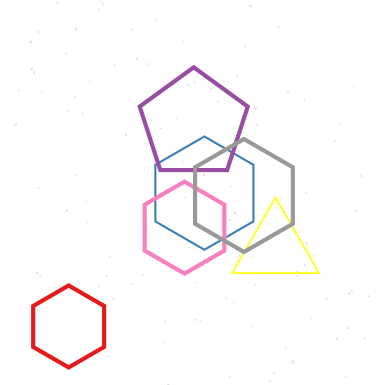[{"shape": "hexagon", "thickness": 3, "radius": 0.53, "center": [0.178, 0.152]}, {"shape": "hexagon", "thickness": 1.5, "radius": 0.74, "center": [0.531, 0.498]}, {"shape": "pentagon", "thickness": 3, "radius": 0.74, "center": [0.503, 0.678]}, {"shape": "triangle", "thickness": 1.5, "radius": 0.65, "center": [0.716, 0.356]}, {"shape": "hexagon", "thickness": 3, "radius": 0.6, "center": [0.479, 0.409]}, {"shape": "hexagon", "thickness": 3, "radius": 0.73, "center": [0.634, 0.492]}]